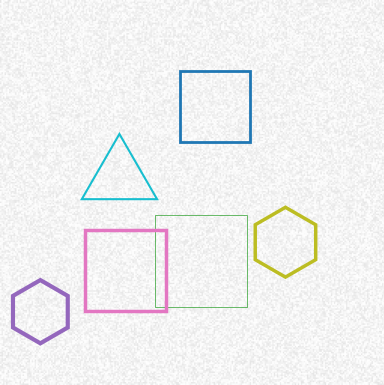[{"shape": "square", "thickness": 2, "radius": 0.46, "center": [0.559, 0.723]}, {"shape": "square", "thickness": 0.5, "radius": 0.6, "center": [0.522, 0.322]}, {"shape": "hexagon", "thickness": 3, "radius": 0.41, "center": [0.105, 0.19]}, {"shape": "square", "thickness": 2.5, "radius": 0.53, "center": [0.327, 0.297]}, {"shape": "hexagon", "thickness": 2.5, "radius": 0.45, "center": [0.741, 0.371]}, {"shape": "triangle", "thickness": 1.5, "radius": 0.56, "center": [0.31, 0.539]}]